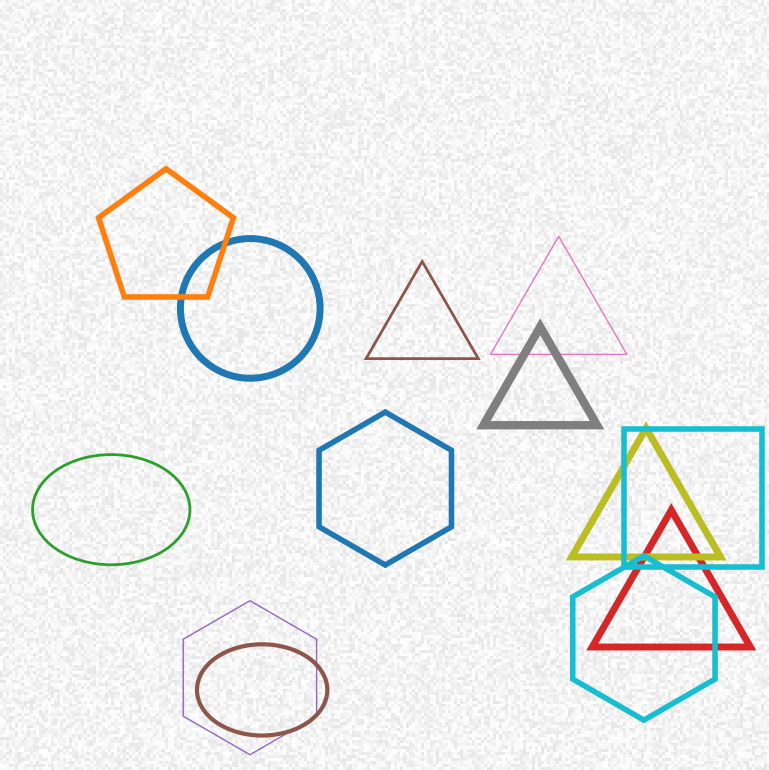[{"shape": "hexagon", "thickness": 2, "radius": 0.5, "center": [0.5, 0.366]}, {"shape": "circle", "thickness": 2.5, "radius": 0.45, "center": [0.325, 0.599]}, {"shape": "pentagon", "thickness": 2, "radius": 0.46, "center": [0.216, 0.689]}, {"shape": "oval", "thickness": 1, "radius": 0.51, "center": [0.144, 0.338]}, {"shape": "triangle", "thickness": 2.5, "radius": 0.59, "center": [0.872, 0.219]}, {"shape": "hexagon", "thickness": 0.5, "radius": 0.5, "center": [0.325, 0.12]}, {"shape": "oval", "thickness": 1.5, "radius": 0.42, "center": [0.34, 0.104]}, {"shape": "triangle", "thickness": 1, "radius": 0.42, "center": [0.548, 0.576]}, {"shape": "triangle", "thickness": 0.5, "radius": 0.51, "center": [0.726, 0.591]}, {"shape": "triangle", "thickness": 3, "radius": 0.43, "center": [0.702, 0.49]}, {"shape": "triangle", "thickness": 2.5, "radius": 0.56, "center": [0.839, 0.332]}, {"shape": "hexagon", "thickness": 2, "radius": 0.53, "center": [0.836, 0.171]}, {"shape": "square", "thickness": 2, "radius": 0.45, "center": [0.9, 0.353]}]